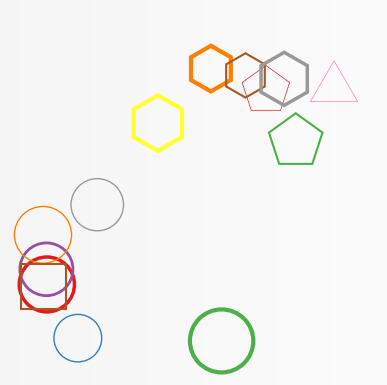[{"shape": "pentagon", "thickness": 0.5, "radius": 0.32, "center": [0.686, 0.766]}, {"shape": "circle", "thickness": 2.5, "radius": 0.36, "center": [0.121, 0.261]}, {"shape": "circle", "thickness": 1, "radius": 0.31, "center": [0.201, 0.122]}, {"shape": "pentagon", "thickness": 1.5, "radius": 0.36, "center": [0.763, 0.633]}, {"shape": "circle", "thickness": 3, "radius": 0.41, "center": [0.572, 0.114]}, {"shape": "circle", "thickness": 2, "radius": 0.34, "center": [0.12, 0.301]}, {"shape": "hexagon", "thickness": 3, "radius": 0.3, "center": [0.544, 0.822]}, {"shape": "circle", "thickness": 1, "radius": 0.37, "center": [0.111, 0.39]}, {"shape": "hexagon", "thickness": 3, "radius": 0.36, "center": [0.407, 0.68]}, {"shape": "square", "thickness": 1.5, "radius": 0.29, "center": [0.113, 0.255]}, {"shape": "hexagon", "thickness": 1.5, "radius": 0.29, "center": [0.633, 0.804]}, {"shape": "triangle", "thickness": 0.5, "radius": 0.35, "center": [0.862, 0.771]}, {"shape": "circle", "thickness": 1, "radius": 0.34, "center": [0.251, 0.468]}, {"shape": "hexagon", "thickness": 2.5, "radius": 0.34, "center": [0.733, 0.795]}]